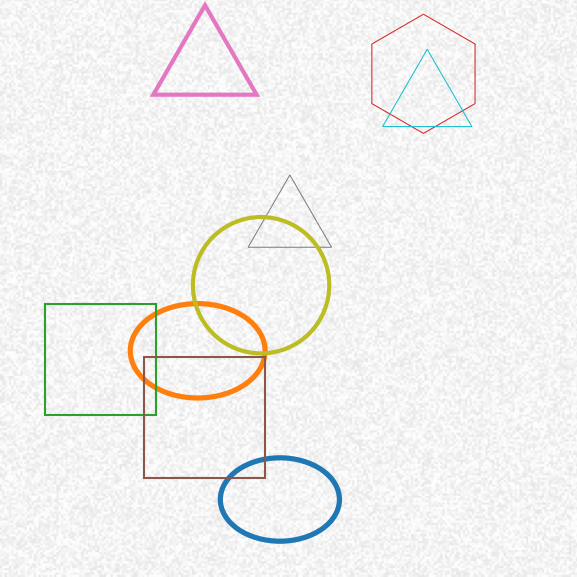[{"shape": "oval", "thickness": 2.5, "radius": 0.52, "center": [0.485, 0.134]}, {"shape": "oval", "thickness": 2.5, "radius": 0.58, "center": [0.342, 0.392]}, {"shape": "square", "thickness": 1, "radius": 0.48, "center": [0.174, 0.376]}, {"shape": "hexagon", "thickness": 0.5, "radius": 0.52, "center": [0.733, 0.871]}, {"shape": "square", "thickness": 1, "radius": 0.52, "center": [0.354, 0.276]}, {"shape": "triangle", "thickness": 2, "radius": 0.52, "center": [0.355, 0.887]}, {"shape": "triangle", "thickness": 0.5, "radius": 0.42, "center": [0.502, 0.613]}, {"shape": "circle", "thickness": 2, "radius": 0.59, "center": [0.452, 0.505]}, {"shape": "triangle", "thickness": 0.5, "radius": 0.45, "center": [0.74, 0.825]}]